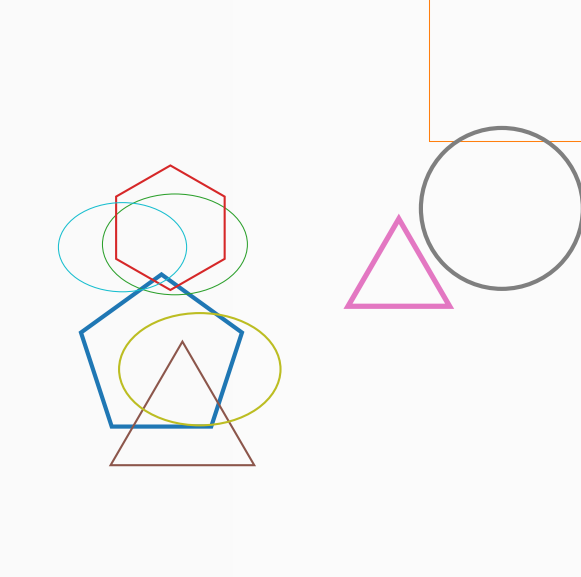[{"shape": "pentagon", "thickness": 2, "radius": 0.73, "center": [0.278, 0.378]}, {"shape": "square", "thickness": 0.5, "radius": 0.72, "center": [0.881, 0.899]}, {"shape": "oval", "thickness": 0.5, "radius": 0.62, "center": [0.301, 0.576]}, {"shape": "hexagon", "thickness": 1, "radius": 0.54, "center": [0.293, 0.605]}, {"shape": "triangle", "thickness": 1, "radius": 0.71, "center": [0.314, 0.265]}, {"shape": "triangle", "thickness": 2.5, "radius": 0.5, "center": [0.686, 0.519]}, {"shape": "circle", "thickness": 2, "radius": 0.7, "center": [0.863, 0.638]}, {"shape": "oval", "thickness": 1, "radius": 0.69, "center": [0.344, 0.36]}, {"shape": "oval", "thickness": 0.5, "radius": 0.55, "center": [0.211, 0.571]}]